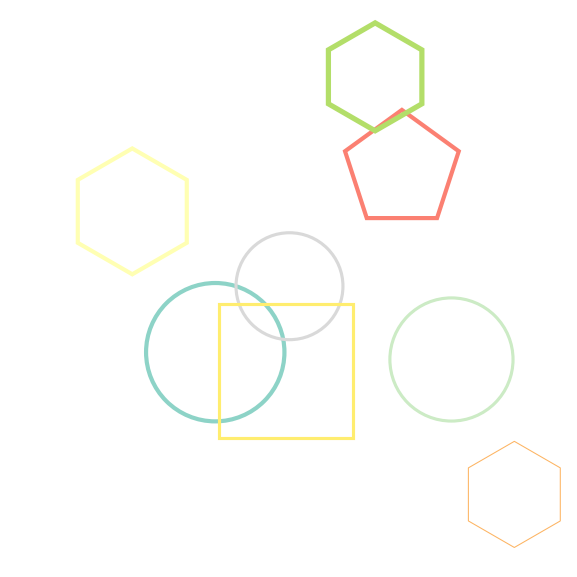[{"shape": "circle", "thickness": 2, "radius": 0.6, "center": [0.373, 0.389]}, {"shape": "hexagon", "thickness": 2, "radius": 0.54, "center": [0.229, 0.633]}, {"shape": "pentagon", "thickness": 2, "radius": 0.52, "center": [0.696, 0.705]}, {"shape": "hexagon", "thickness": 0.5, "radius": 0.46, "center": [0.891, 0.143]}, {"shape": "hexagon", "thickness": 2.5, "radius": 0.47, "center": [0.65, 0.866]}, {"shape": "circle", "thickness": 1.5, "radius": 0.46, "center": [0.501, 0.504]}, {"shape": "circle", "thickness": 1.5, "radius": 0.53, "center": [0.782, 0.377]}, {"shape": "square", "thickness": 1.5, "radius": 0.58, "center": [0.495, 0.356]}]